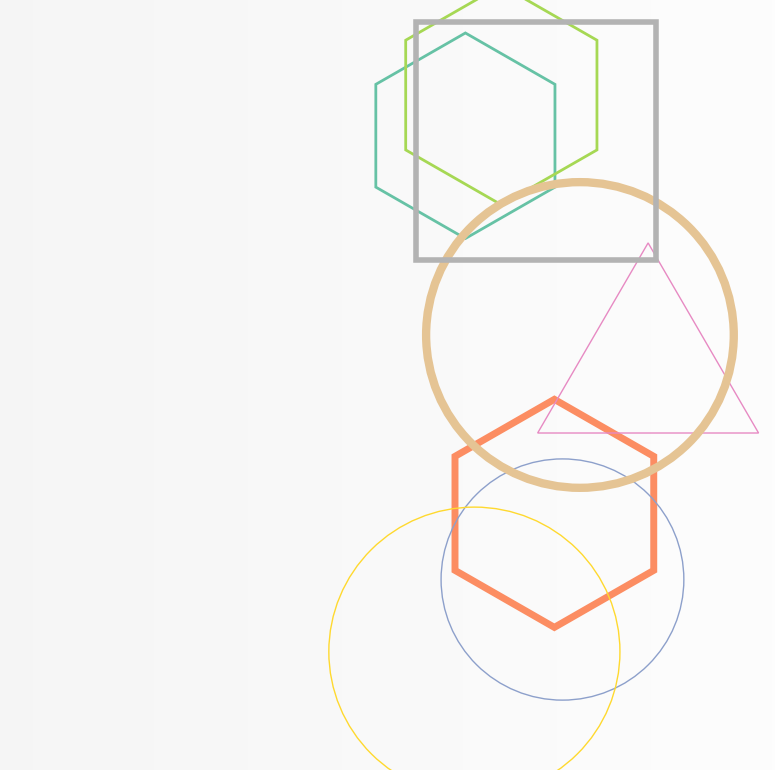[{"shape": "hexagon", "thickness": 1, "radius": 0.67, "center": [0.601, 0.824]}, {"shape": "hexagon", "thickness": 2.5, "radius": 0.74, "center": [0.715, 0.333]}, {"shape": "circle", "thickness": 0.5, "radius": 0.78, "center": [0.726, 0.247]}, {"shape": "triangle", "thickness": 0.5, "radius": 0.82, "center": [0.836, 0.52]}, {"shape": "hexagon", "thickness": 1, "radius": 0.71, "center": [0.647, 0.877]}, {"shape": "circle", "thickness": 0.5, "radius": 0.94, "center": [0.612, 0.154]}, {"shape": "circle", "thickness": 3, "radius": 0.99, "center": [0.748, 0.565]}, {"shape": "square", "thickness": 2, "radius": 0.77, "center": [0.692, 0.817]}]